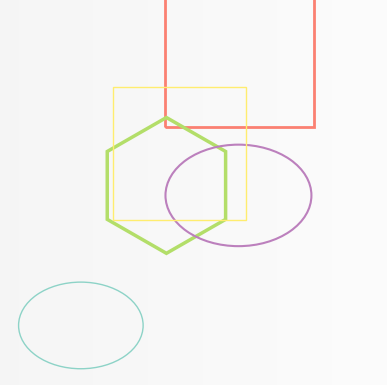[{"shape": "oval", "thickness": 1, "radius": 0.8, "center": [0.209, 0.155]}, {"shape": "square", "thickness": 2, "radius": 0.96, "center": [0.619, 0.863]}, {"shape": "hexagon", "thickness": 2.5, "radius": 0.88, "center": [0.429, 0.518]}, {"shape": "oval", "thickness": 1.5, "radius": 0.94, "center": [0.615, 0.492]}, {"shape": "square", "thickness": 1, "radius": 0.86, "center": [0.463, 0.601]}]